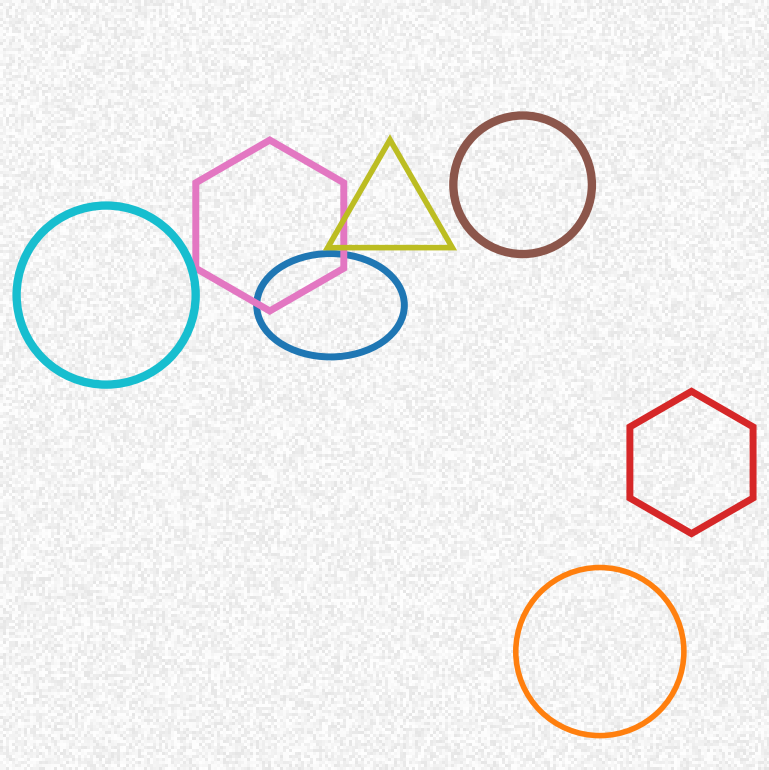[{"shape": "oval", "thickness": 2.5, "radius": 0.48, "center": [0.429, 0.604]}, {"shape": "circle", "thickness": 2, "radius": 0.55, "center": [0.779, 0.154]}, {"shape": "hexagon", "thickness": 2.5, "radius": 0.46, "center": [0.898, 0.399]}, {"shape": "circle", "thickness": 3, "radius": 0.45, "center": [0.679, 0.76]}, {"shape": "hexagon", "thickness": 2.5, "radius": 0.55, "center": [0.35, 0.707]}, {"shape": "triangle", "thickness": 2, "radius": 0.47, "center": [0.506, 0.725]}, {"shape": "circle", "thickness": 3, "radius": 0.58, "center": [0.138, 0.617]}]